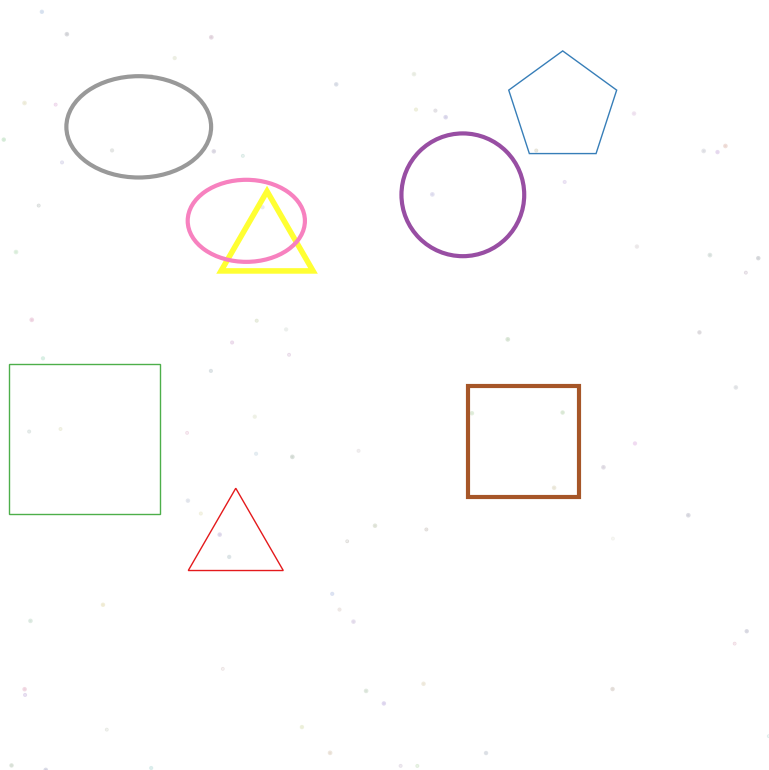[{"shape": "triangle", "thickness": 0.5, "radius": 0.36, "center": [0.306, 0.295]}, {"shape": "pentagon", "thickness": 0.5, "radius": 0.37, "center": [0.731, 0.86]}, {"shape": "square", "thickness": 0.5, "radius": 0.49, "center": [0.11, 0.43]}, {"shape": "circle", "thickness": 1.5, "radius": 0.4, "center": [0.601, 0.747]}, {"shape": "triangle", "thickness": 2, "radius": 0.34, "center": [0.347, 0.683]}, {"shape": "square", "thickness": 1.5, "radius": 0.36, "center": [0.68, 0.427]}, {"shape": "oval", "thickness": 1.5, "radius": 0.38, "center": [0.32, 0.713]}, {"shape": "oval", "thickness": 1.5, "radius": 0.47, "center": [0.18, 0.835]}]